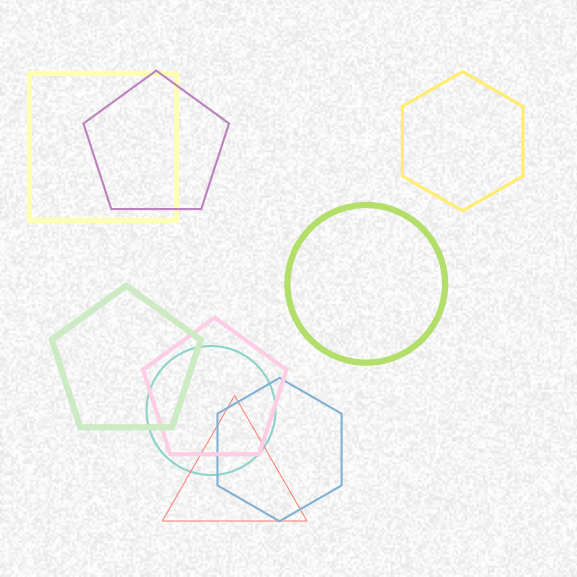[{"shape": "circle", "thickness": 1, "radius": 0.56, "center": [0.365, 0.288]}, {"shape": "square", "thickness": 2.5, "radius": 0.64, "center": [0.177, 0.746]}, {"shape": "triangle", "thickness": 0.5, "radius": 0.72, "center": [0.406, 0.169]}, {"shape": "hexagon", "thickness": 1, "radius": 0.62, "center": [0.484, 0.221]}, {"shape": "circle", "thickness": 3, "radius": 0.68, "center": [0.634, 0.508]}, {"shape": "pentagon", "thickness": 2, "radius": 0.65, "center": [0.372, 0.318]}, {"shape": "pentagon", "thickness": 1, "radius": 0.66, "center": [0.271, 0.744]}, {"shape": "pentagon", "thickness": 3, "radius": 0.68, "center": [0.219, 0.369]}, {"shape": "hexagon", "thickness": 1.5, "radius": 0.6, "center": [0.801, 0.755]}]